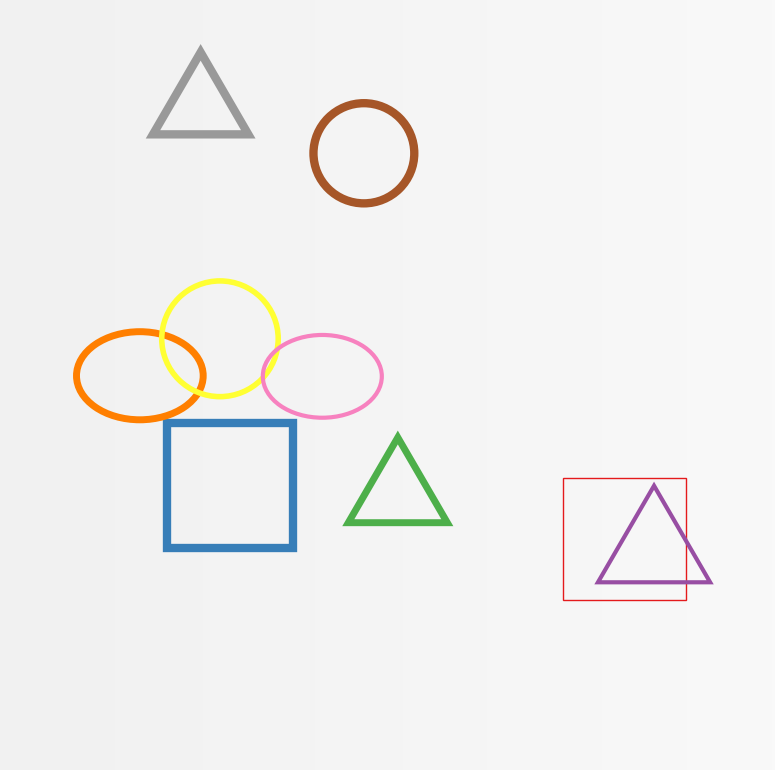[{"shape": "square", "thickness": 0.5, "radius": 0.4, "center": [0.806, 0.3]}, {"shape": "square", "thickness": 3, "radius": 0.41, "center": [0.297, 0.37]}, {"shape": "triangle", "thickness": 2.5, "radius": 0.37, "center": [0.513, 0.358]}, {"shape": "triangle", "thickness": 1.5, "radius": 0.42, "center": [0.844, 0.286]}, {"shape": "oval", "thickness": 2.5, "radius": 0.41, "center": [0.18, 0.512]}, {"shape": "circle", "thickness": 2, "radius": 0.38, "center": [0.284, 0.56]}, {"shape": "circle", "thickness": 3, "radius": 0.33, "center": [0.47, 0.801]}, {"shape": "oval", "thickness": 1.5, "radius": 0.38, "center": [0.416, 0.511]}, {"shape": "triangle", "thickness": 3, "radius": 0.36, "center": [0.259, 0.861]}]